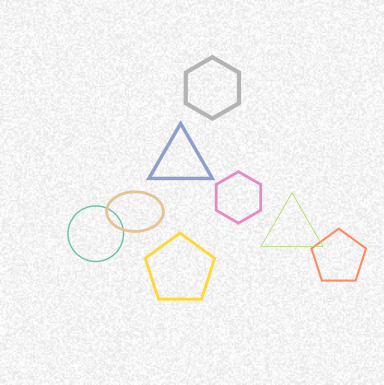[{"shape": "circle", "thickness": 1, "radius": 0.36, "center": [0.249, 0.393]}, {"shape": "pentagon", "thickness": 1.5, "radius": 0.37, "center": [0.88, 0.332]}, {"shape": "triangle", "thickness": 2.5, "radius": 0.48, "center": [0.469, 0.584]}, {"shape": "hexagon", "thickness": 2, "radius": 0.33, "center": [0.619, 0.487]}, {"shape": "triangle", "thickness": 0.5, "radius": 0.46, "center": [0.758, 0.406]}, {"shape": "pentagon", "thickness": 2, "radius": 0.47, "center": [0.467, 0.3]}, {"shape": "oval", "thickness": 2, "radius": 0.37, "center": [0.351, 0.45]}, {"shape": "hexagon", "thickness": 3, "radius": 0.4, "center": [0.552, 0.772]}]